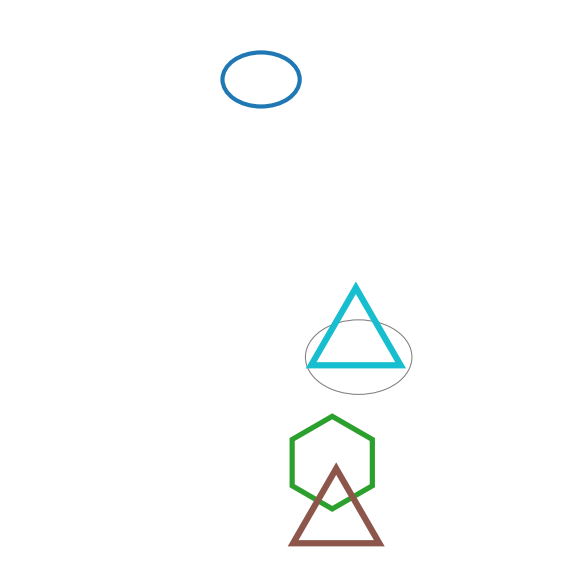[{"shape": "oval", "thickness": 2, "radius": 0.33, "center": [0.452, 0.862]}, {"shape": "hexagon", "thickness": 2.5, "radius": 0.4, "center": [0.575, 0.198]}, {"shape": "triangle", "thickness": 3, "radius": 0.43, "center": [0.582, 0.102]}, {"shape": "oval", "thickness": 0.5, "radius": 0.46, "center": [0.621, 0.381]}, {"shape": "triangle", "thickness": 3, "radius": 0.45, "center": [0.616, 0.411]}]